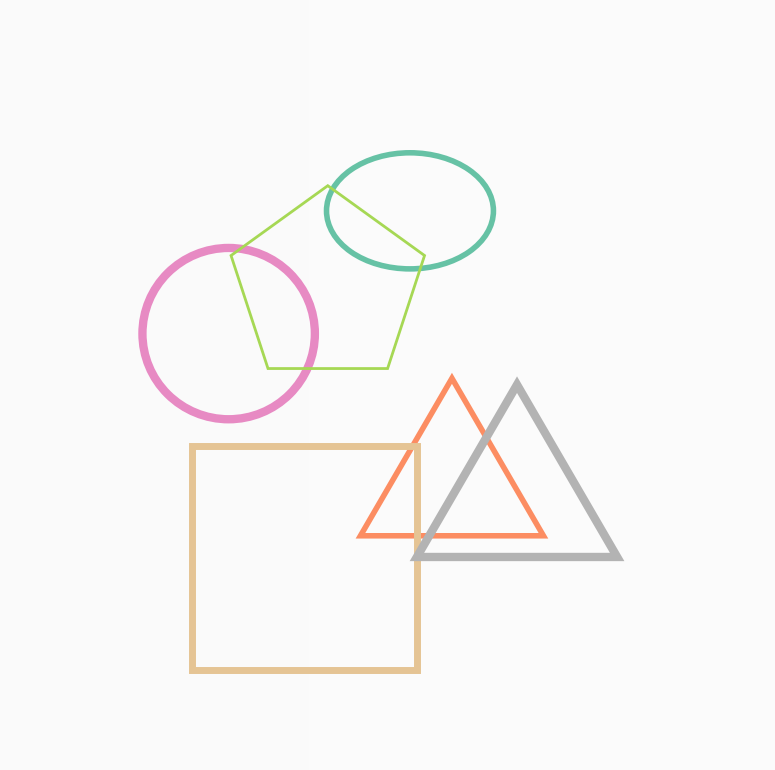[{"shape": "oval", "thickness": 2, "radius": 0.54, "center": [0.529, 0.726]}, {"shape": "triangle", "thickness": 2, "radius": 0.68, "center": [0.583, 0.372]}, {"shape": "circle", "thickness": 3, "radius": 0.56, "center": [0.295, 0.567]}, {"shape": "pentagon", "thickness": 1, "radius": 0.66, "center": [0.423, 0.628]}, {"shape": "square", "thickness": 2.5, "radius": 0.73, "center": [0.392, 0.276]}, {"shape": "triangle", "thickness": 3, "radius": 0.75, "center": [0.667, 0.351]}]